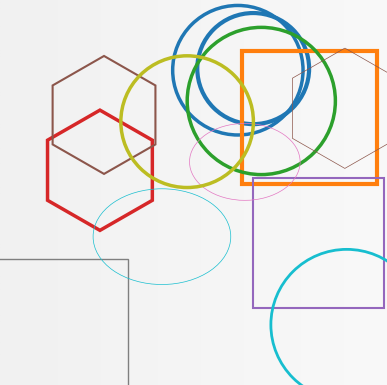[{"shape": "circle", "thickness": 3, "radius": 0.72, "center": [0.653, 0.822]}, {"shape": "circle", "thickness": 2.5, "radius": 0.84, "center": [0.614, 0.818]}, {"shape": "square", "thickness": 3, "radius": 0.86, "center": [0.799, 0.695]}, {"shape": "circle", "thickness": 2.5, "radius": 0.96, "center": [0.674, 0.738]}, {"shape": "hexagon", "thickness": 2.5, "radius": 0.78, "center": [0.258, 0.558]}, {"shape": "square", "thickness": 1.5, "radius": 0.85, "center": [0.823, 0.369]}, {"shape": "hexagon", "thickness": 1.5, "radius": 0.77, "center": [0.268, 0.701]}, {"shape": "hexagon", "thickness": 0.5, "radius": 0.78, "center": [0.89, 0.719]}, {"shape": "oval", "thickness": 0.5, "radius": 0.71, "center": [0.632, 0.58]}, {"shape": "square", "thickness": 1, "radius": 0.89, "center": [0.152, 0.149]}, {"shape": "circle", "thickness": 2.5, "radius": 0.86, "center": [0.483, 0.684]}, {"shape": "circle", "thickness": 2, "radius": 0.98, "center": [0.895, 0.157]}, {"shape": "oval", "thickness": 0.5, "radius": 0.89, "center": [0.418, 0.385]}]